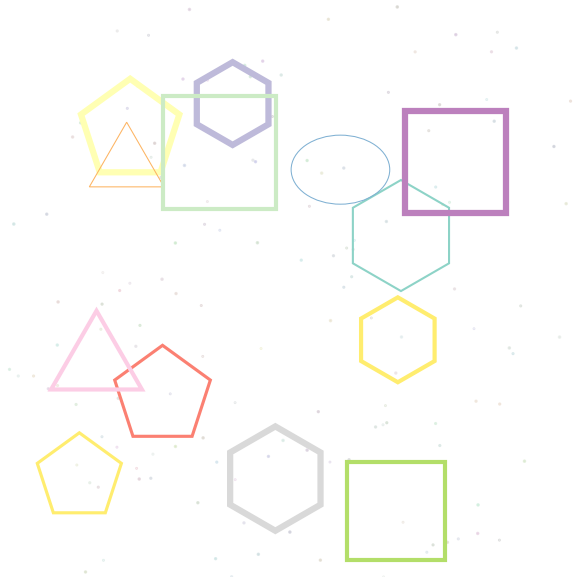[{"shape": "hexagon", "thickness": 1, "radius": 0.48, "center": [0.694, 0.591]}, {"shape": "pentagon", "thickness": 3, "radius": 0.45, "center": [0.225, 0.773]}, {"shape": "hexagon", "thickness": 3, "radius": 0.36, "center": [0.403, 0.82]}, {"shape": "pentagon", "thickness": 1.5, "radius": 0.44, "center": [0.281, 0.314]}, {"shape": "oval", "thickness": 0.5, "radius": 0.43, "center": [0.59, 0.705]}, {"shape": "triangle", "thickness": 0.5, "radius": 0.37, "center": [0.219, 0.713]}, {"shape": "square", "thickness": 2, "radius": 0.42, "center": [0.685, 0.115]}, {"shape": "triangle", "thickness": 2, "radius": 0.45, "center": [0.167, 0.37]}, {"shape": "hexagon", "thickness": 3, "radius": 0.45, "center": [0.477, 0.17]}, {"shape": "square", "thickness": 3, "radius": 0.44, "center": [0.789, 0.718]}, {"shape": "square", "thickness": 2, "radius": 0.49, "center": [0.38, 0.736]}, {"shape": "pentagon", "thickness": 1.5, "radius": 0.38, "center": [0.137, 0.173]}, {"shape": "hexagon", "thickness": 2, "radius": 0.37, "center": [0.689, 0.411]}]